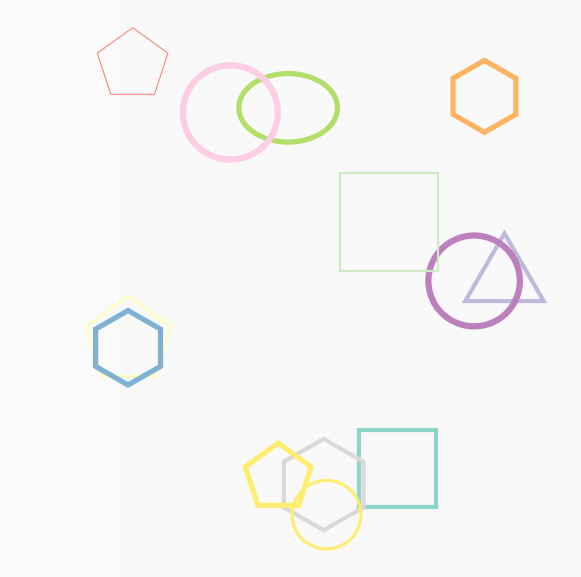[{"shape": "square", "thickness": 2, "radius": 0.33, "center": [0.684, 0.188]}, {"shape": "pentagon", "thickness": 1, "radius": 0.38, "center": [0.221, 0.41]}, {"shape": "triangle", "thickness": 2, "radius": 0.39, "center": [0.868, 0.517]}, {"shape": "pentagon", "thickness": 0.5, "radius": 0.32, "center": [0.228, 0.887]}, {"shape": "hexagon", "thickness": 2.5, "radius": 0.32, "center": [0.22, 0.397]}, {"shape": "hexagon", "thickness": 2.5, "radius": 0.31, "center": [0.833, 0.832]}, {"shape": "oval", "thickness": 2.5, "radius": 0.42, "center": [0.496, 0.812]}, {"shape": "circle", "thickness": 3, "radius": 0.41, "center": [0.396, 0.804]}, {"shape": "hexagon", "thickness": 2, "radius": 0.4, "center": [0.557, 0.16]}, {"shape": "circle", "thickness": 3, "radius": 0.39, "center": [0.816, 0.513]}, {"shape": "square", "thickness": 1, "radius": 0.42, "center": [0.669, 0.614]}, {"shape": "pentagon", "thickness": 2.5, "radius": 0.3, "center": [0.479, 0.172]}, {"shape": "circle", "thickness": 1.5, "radius": 0.3, "center": [0.562, 0.108]}]